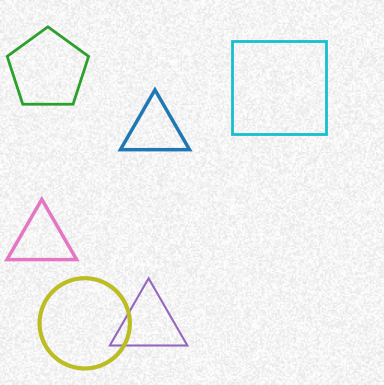[{"shape": "triangle", "thickness": 2.5, "radius": 0.52, "center": [0.403, 0.663]}, {"shape": "pentagon", "thickness": 2, "radius": 0.56, "center": [0.124, 0.819]}, {"shape": "triangle", "thickness": 1.5, "radius": 0.58, "center": [0.386, 0.161]}, {"shape": "triangle", "thickness": 2.5, "radius": 0.52, "center": [0.109, 0.378]}, {"shape": "circle", "thickness": 3, "radius": 0.59, "center": [0.22, 0.16]}, {"shape": "square", "thickness": 2, "radius": 0.61, "center": [0.725, 0.773]}]